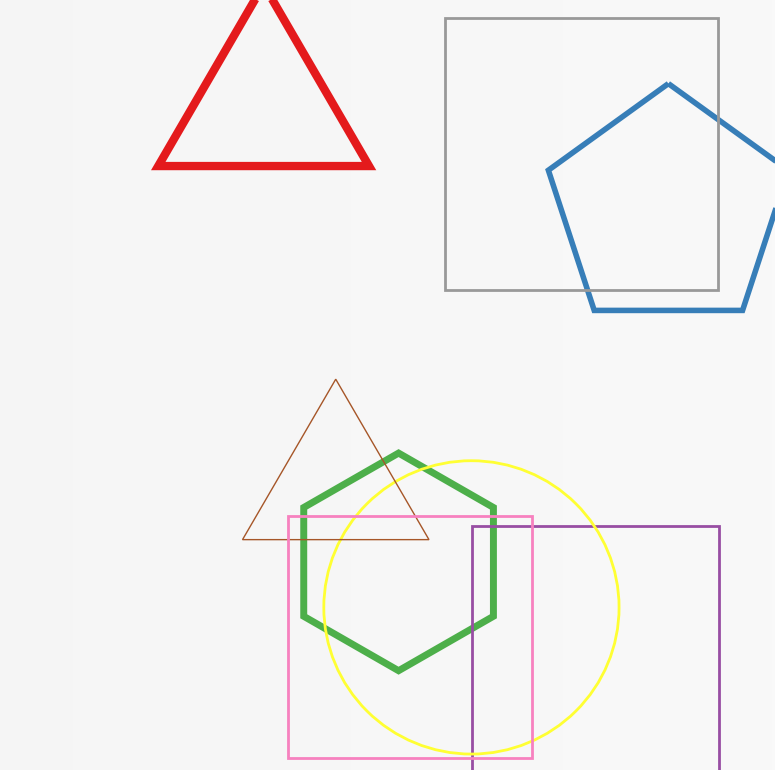[{"shape": "triangle", "thickness": 3, "radius": 0.79, "center": [0.34, 0.863]}, {"shape": "pentagon", "thickness": 2, "radius": 0.81, "center": [0.862, 0.729]}, {"shape": "hexagon", "thickness": 2.5, "radius": 0.71, "center": [0.514, 0.27]}, {"shape": "square", "thickness": 1, "radius": 0.8, "center": [0.768, 0.158]}, {"shape": "circle", "thickness": 1, "radius": 0.95, "center": [0.608, 0.211]}, {"shape": "triangle", "thickness": 0.5, "radius": 0.69, "center": [0.433, 0.369]}, {"shape": "square", "thickness": 1, "radius": 0.79, "center": [0.529, 0.172]}, {"shape": "square", "thickness": 1, "radius": 0.88, "center": [0.75, 0.8]}]